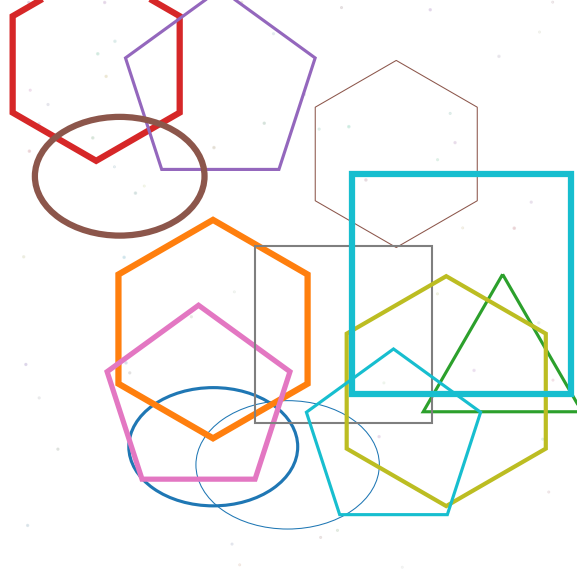[{"shape": "oval", "thickness": 1.5, "radius": 0.73, "center": [0.369, 0.226]}, {"shape": "oval", "thickness": 0.5, "radius": 0.79, "center": [0.498, 0.194]}, {"shape": "hexagon", "thickness": 3, "radius": 0.95, "center": [0.369, 0.429]}, {"shape": "triangle", "thickness": 1.5, "radius": 0.79, "center": [0.87, 0.365]}, {"shape": "hexagon", "thickness": 3, "radius": 0.83, "center": [0.167, 0.888]}, {"shape": "pentagon", "thickness": 1.5, "radius": 0.86, "center": [0.382, 0.845]}, {"shape": "hexagon", "thickness": 0.5, "radius": 0.81, "center": [0.686, 0.733]}, {"shape": "oval", "thickness": 3, "radius": 0.73, "center": [0.207, 0.694]}, {"shape": "pentagon", "thickness": 2.5, "radius": 0.83, "center": [0.344, 0.304]}, {"shape": "square", "thickness": 1, "radius": 0.76, "center": [0.595, 0.419]}, {"shape": "hexagon", "thickness": 2, "radius": 1.0, "center": [0.773, 0.322]}, {"shape": "square", "thickness": 3, "radius": 0.95, "center": [0.799, 0.507]}, {"shape": "pentagon", "thickness": 1.5, "radius": 0.79, "center": [0.681, 0.236]}]